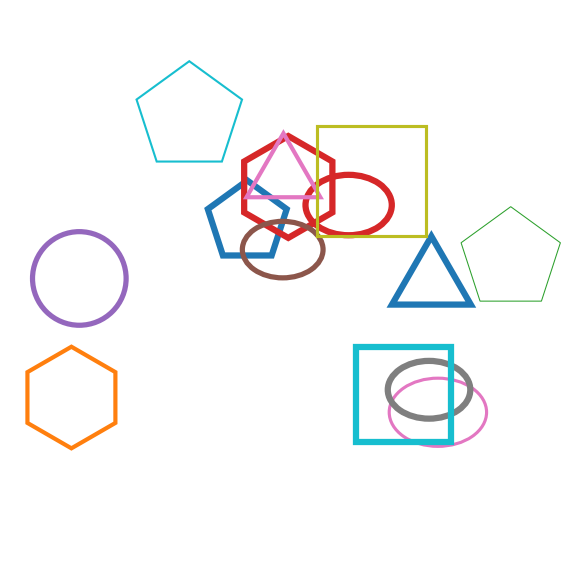[{"shape": "triangle", "thickness": 3, "radius": 0.39, "center": [0.747, 0.511]}, {"shape": "pentagon", "thickness": 3, "radius": 0.36, "center": [0.428, 0.615]}, {"shape": "hexagon", "thickness": 2, "radius": 0.44, "center": [0.124, 0.311]}, {"shape": "pentagon", "thickness": 0.5, "radius": 0.45, "center": [0.884, 0.551]}, {"shape": "oval", "thickness": 3, "radius": 0.37, "center": [0.604, 0.644]}, {"shape": "hexagon", "thickness": 3, "radius": 0.44, "center": [0.499, 0.675]}, {"shape": "circle", "thickness": 2.5, "radius": 0.41, "center": [0.137, 0.517]}, {"shape": "oval", "thickness": 2.5, "radius": 0.35, "center": [0.49, 0.567]}, {"shape": "triangle", "thickness": 2, "radius": 0.37, "center": [0.491, 0.695]}, {"shape": "oval", "thickness": 1.5, "radius": 0.42, "center": [0.758, 0.285]}, {"shape": "oval", "thickness": 3, "radius": 0.36, "center": [0.743, 0.324]}, {"shape": "square", "thickness": 1.5, "radius": 0.47, "center": [0.644, 0.686]}, {"shape": "pentagon", "thickness": 1, "radius": 0.48, "center": [0.328, 0.797]}, {"shape": "square", "thickness": 3, "radius": 0.41, "center": [0.699, 0.316]}]